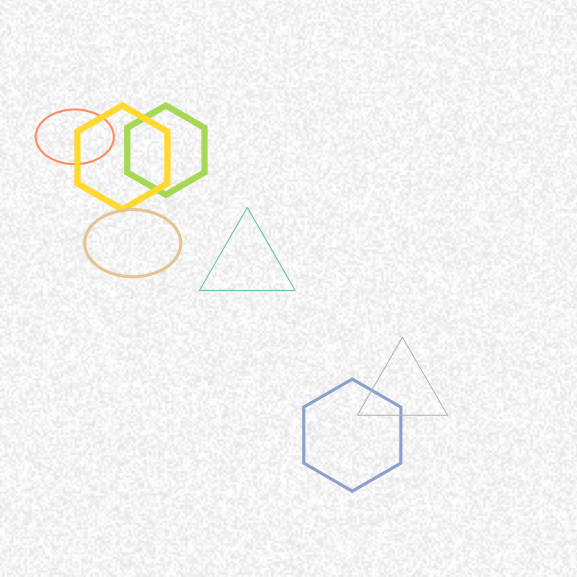[{"shape": "triangle", "thickness": 0.5, "radius": 0.48, "center": [0.428, 0.544]}, {"shape": "oval", "thickness": 1, "radius": 0.34, "center": [0.129, 0.762]}, {"shape": "hexagon", "thickness": 1.5, "radius": 0.49, "center": [0.61, 0.246]}, {"shape": "hexagon", "thickness": 3, "radius": 0.39, "center": [0.287, 0.739]}, {"shape": "hexagon", "thickness": 3, "radius": 0.45, "center": [0.212, 0.726]}, {"shape": "oval", "thickness": 1.5, "radius": 0.42, "center": [0.23, 0.578]}, {"shape": "triangle", "thickness": 0.5, "radius": 0.45, "center": [0.697, 0.325]}]